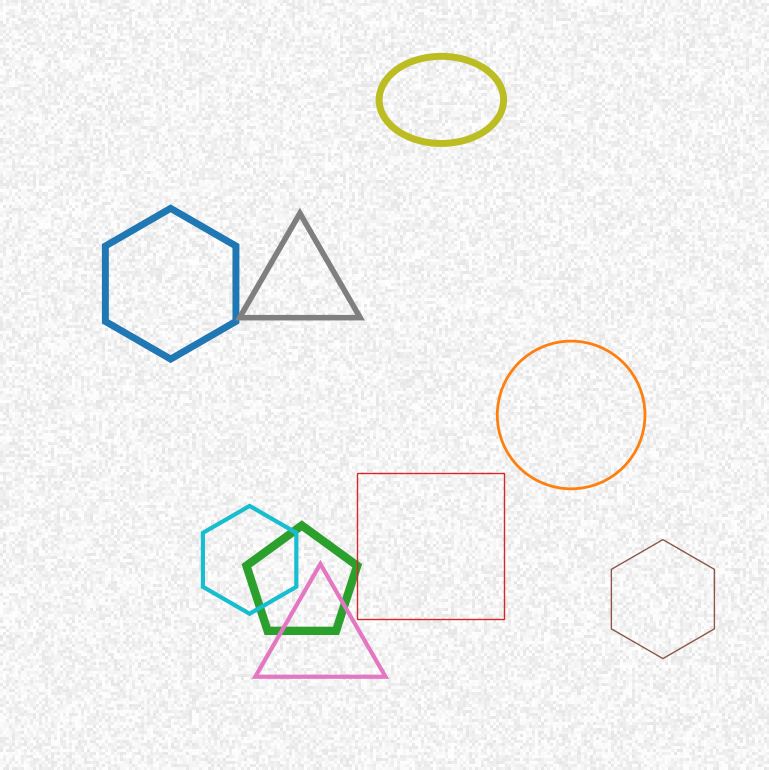[{"shape": "hexagon", "thickness": 2.5, "radius": 0.49, "center": [0.222, 0.632]}, {"shape": "circle", "thickness": 1, "radius": 0.48, "center": [0.742, 0.461]}, {"shape": "pentagon", "thickness": 3, "radius": 0.38, "center": [0.392, 0.242]}, {"shape": "square", "thickness": 0.5, "radius": 0.48, "center": [0.559, 0.291]}, {"shape": "hexagon", "thickness": 0.5, "radius": 0.39, "center": [0.861, 0.222]}, {"shape": "triangle", "thickness": 1.5, "radius": 0.49, "center": [0.416, 0.17]}, {"shape": "triangle", "thickness": 2, "radius": 0.45, "center": [0.389, 0.633]}, {"shape": "oval", "thickness": 2.5, "radius": 0.4, "center": [0.573, 0.87]}, {"shape": "hexagon", "thickness": 1.5, "radius": 0.35, "center": [0.324, 0.273]}]